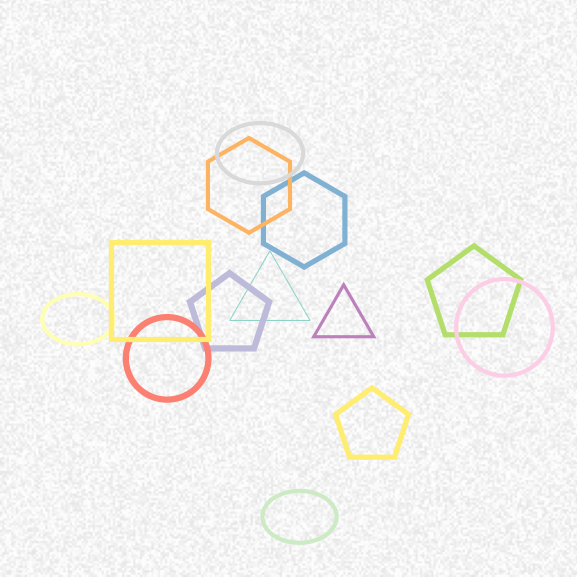[{"shape": "triangle", "thickness": 0.5, "radius": 0.4, "center": [0.467, 0.484]}, {"shape": "oval", "thickness": 2, "radius": 0.31, "center": [0.135, 0.446]}, {"shape": "pentagon", "thickness": 3, "radius": 0.36, "center": [0.398, 0.454]}, {"shape": "circle", "thickness": 3, "radius": 0.36, "center": [0.289, 0.379]}, {"shape": "hexagon", "thickness": 2.5, "radius": 0.41, "center": [0.527, 0.618]}, {"shape": "hexagon", "thickness": 2, "radius": 0.41, "center": [0.431, 0.678]}, {"shape": "pentagon", "thickness": 2.5, "radius": 0.43, "center": [0.821, 0.488]}, {"shape": "circle", "thickness": 2, "radius": 0.42, "center": [0.874, 0.432]}, {"shape": "oval", "thickness": 2, "radius": 0.37, "center": [0.45, 0.734]}, {"shape": "triangle", "thickness": 1.5, "radius": 0.3, "center": [0.595, 0.446]}, {"shape": "oval", "thickness": 2, "radius": 0.32, "center": [0.519, 0.104]}, {"shape": "pentagon", "thickness": 2.5, "radius": 0.33, "center": [0.644, 0.261]}, {"shape": "square", "thickness": 2.5, "radius": 0.42, "center": [0.277, 0.496]}]